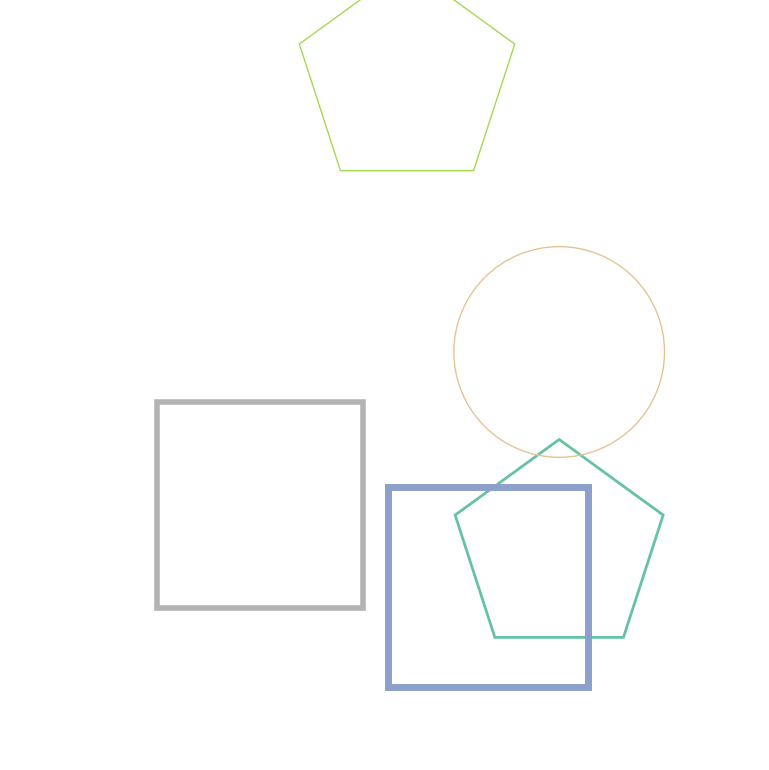[{"shape": "pentagon", "thickness": 1, "radius": 0.71, "center": [0.726, 0.287]}, {"shape": "square", "thickness": 2.5, "radius": 0.65, "center": [0.633, 0.238]}, {"shape": "pentagon", "thickness": 0.5, "radius": 0.74, "center": [0.529, 0.897]}, {"shape": "circle", "thickness": 0.5, "radius": 0.68, "center": [0.726, 0.543]}, {"shape": "square", "thickness": 2, "radius": 0.67, "center": [0.337, 0.344]}]